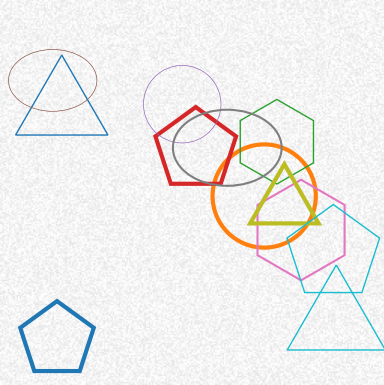[{"shape": "triangle", "thickness": 1, "radius": 0.69, "center": [0.16, 0.719]}, {"shape": "pentagon", "thickness": 3, "radius": 0.5, "center": [0.148, 0.117]}, {"shape": "circle", "thickness": 3, "radius": 0.67, "center": [0.686, 0.491]}, {"shape": "hexagon", "thickness": 1, "radius": 0.55, "center": [0.719, 0.632]}, {"shape": "pentagon", "thickness": 3, "radius": 0.55, "center": [0.508, 0.612]}, {"shape": "circle", "thickness": 0.5, "radius": 0.5, "center": [0.473, 0.729]}, {"shape": "oval", "thickness": 0.5, "radius": 0.57, "center": [0.137, 0.791]}, {"shape": "hexagon", "thickness": 1.5, "radius": 0.65, "center": [0.782, 0.403]}, {"shape": "oval", "thickness": 1.5, "radius": 0.71, "center": [0.59, 0.616]}, {"shape": "triangle", "thickness": 3, "radius": 0.51, "center": [0.739, 0.471]}, {"shape": "triangle", "thickness": 1, "radius": 0.74, "center": [0.873, 0.165]}, {"shape": "pentagon", "thickness": 1, "radius": 0.63, "center": [0.866, 0.342]}]